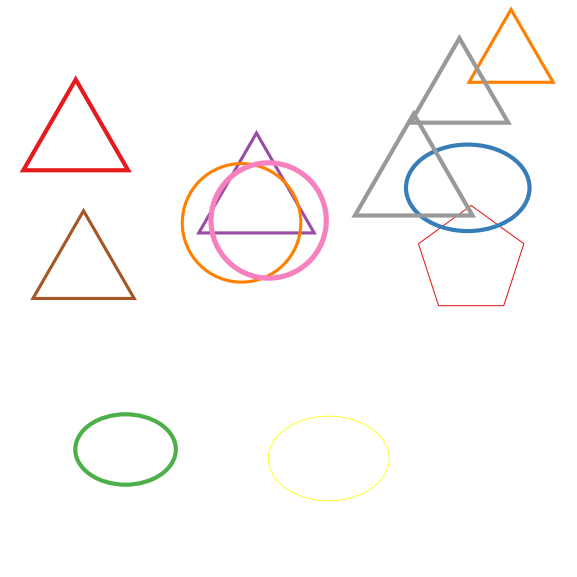[{"shape": "triangle", "thickness": 2, "radius": 0.52, "center": [0.131, 0.757]}, {"shape": "pentagon", "thickness": 0.5, "radius": 0.48, "center": [0.816, 0.547]}, {"shape": "oval", "thickness": 2, "radius": 0.53, "center": [0.81, 0.674]}, {"shape": "oval", "thickness": 2, "radius": 0.44, "center": [0.217, 0.221]}, {"shape": "triangle", "thickness": 1.5, "radius": 0.58, "center": [0.444, 0.653]}, {"shape": "triangle", "thickness": 1.5, "radius": 0.42, "center": [0.885, 0.899]}, {"shape": "circle", "thickness": 1.5, "radius": 0.51, "center": [0.418, 0.613]}, {"shape": "oval", "thickness": 0.5, "radius": 0.52, "center": [0.569, 0.205]}, {"shape": "triangle", "thickness": 1.5, "radius": 0.51, "center": [0.145, 0.533]}, {"shape": "circle", "thickness": 2.5, "radius": 0.5, "center": [0.465, 0.617]}, {"shape": "triangle", "thickness": 2, "radius": 0.59, "center": [0.716, 0.685]}, {"shape": "triangle", "thickness": 2, "radius": 0.49, "center": [0.796, 0.836]}]